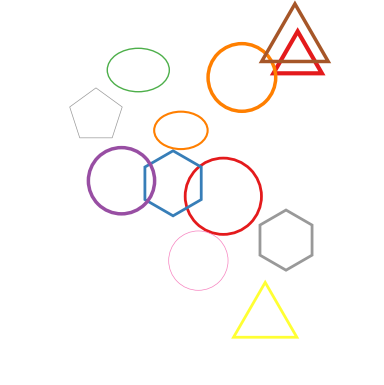[{"shape": "triangle", "thickness": 3, "radius": 0.36, "center": [0.773, 0.846]}, {"shape": "circle", "thickness": 2, "radius": 0.5, "center": [0.58, 0.49]}, {"shape": "hexagon", "thickness": 2, "radius": 0.42, "center": [0.45, 0.524]}, {"shape": "oval", "thickness": 1, "radius": 0.4, "center": [0.359, 0.818]}, {"shape": "circle", "thickness": 2.5, "radius": 0.43, "center": [0.316, 0.531]}, {"shape": "oval", "thickness": 1.5, "radius": 0.35, "center": [0.47, 0.661]}, {"shape": "circle", "thickness": 2.5, "radius": 0.44, "center": [0.628, 0.799]}, {"shape": "triangle", "thickness": 2, "radius": 0.47, "center": [0.689, 0.172]}, {"shape": "triangle", "thickness": 2.5, "radius": 0.5, "center": [0.766, 0.89]}, {"shape": "circle", "thickness": 0.5, "radius": 0.39, "center": [0.515, 0.323]}, {"shape": "hexagon", "thickness": 2, "radius": 0.39, "center": [0.743, 0.376]}, {"shape": "pentagon", "thickness": 0.5, "radius": 0.36, "center": [0.249, 0.7]}]